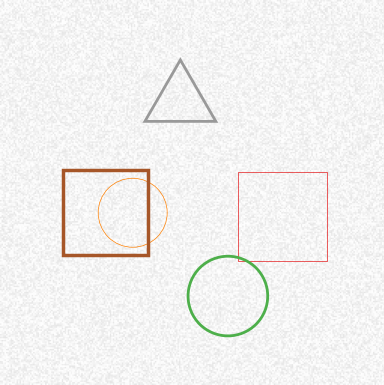[{"shape": "square", "thickness": 0.5, "radius": 0.58, "center": [0.735, 0.439]}, {"shape": "circle", "thickness": 2, "radius": 0.52, "center": [0.592, 0.231]}, {"shape": "circle", "thickness": 0.5, "radius": 0.45, "center": [0.345, 0.447]}, {"shape": "square", "thickness": 2.5, "radius": 0.55, "center": [0.274, 0.448]}, {"shape": "triangle", "thickness": 2, "radius": 0.53, "center": [0.468, 0.738]}]